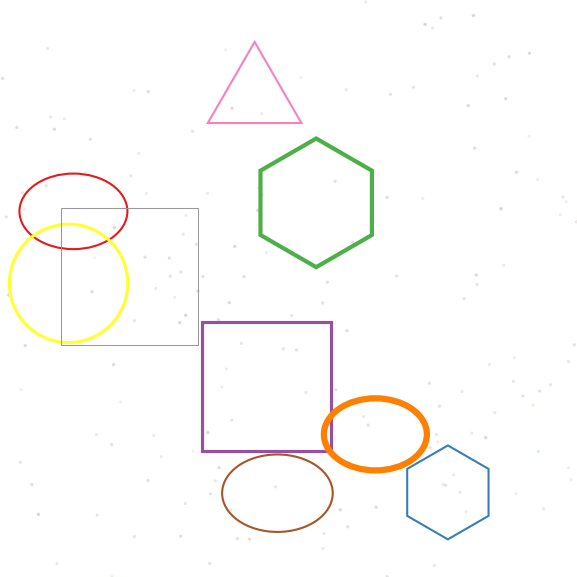[{"shape": "oval", "thickness": 1, "radius": 0.47, "center": [0.127, 0.633]}, {"shape": "hexagon", "thickness": 1, "radius": 0.41, "center": [0.776, 0.146]}, {"shape": "hexagon", "thickness": 2, "radius": 0.56, "center": [0.548, 0.648]}, {"shape": "square", "thickness": 1.5, "radius": 0.56, "center": [0.461, 0.33]}, {"shape": "oval", "thickness": 3, "radius": 0.45, "center": [0.65, 0.247]}, {"shape": "circle", "thickness": 1.5, "radius": 0.51, "center": [0.119, 0.508]}, {"shape": "oval", "thickness": 1, "radius": 0.48, "center": [0.48, 0.145]}, {"shape": "triangle", "thickness": 1, "radius": 0.47, "center": [0.441, 0.833]}, {"shape": "square", "thickness": 0.5, "radius": 0.59, "center": [0.225, 0.52]}]